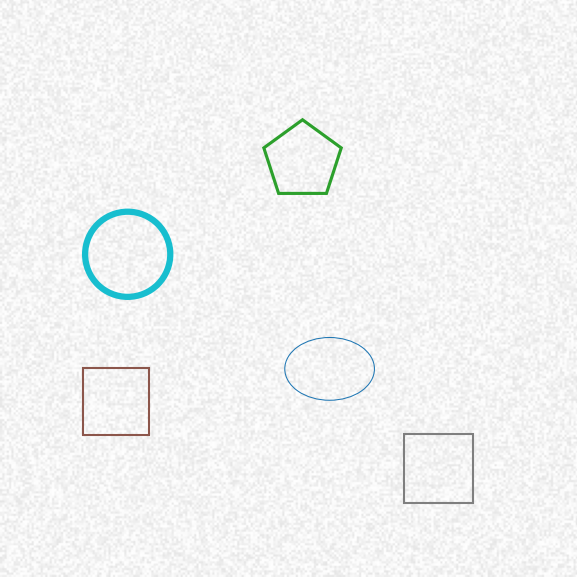[{"shape": "oval", "thickness": 0.5, "radius": 0.39, "center": [0.571, 0.36]}, {"shape": "pentagon", "thickness": 1.5, "radius": 0.35, "center": [0.524, 0.721]}, {"shape": "square", "thickness": 1, "radius": 0.29, "center": [0.201, 0.304]}, {"shape": "square", "thickness": 1, "radius": 0.3, "center": [0.759, 0.188]}, {"shape": "circle", "thickness": 3, "radius": 0.37, "center": [0.221, 0.559]}]